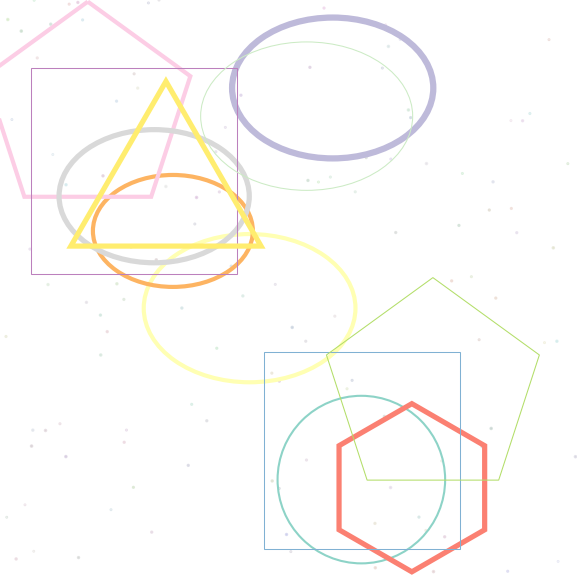[{"shape": "circle", "thickness": 1, "radius": 0.73, "center": [0.626, 0.169]}, {"shape": "oval", "thickness": 2, "radius": 0.92, "center": [0.432, 0.466]}, {"shape": "oval", "thickness": 3, "radius": 0.87, "center": [0.576, 0.847]}, {"shape": "hexagon", "thickness": 2.5, "radius": 0.73, "center": [0.713, 0.155]}, {"shape": "square", "thickness": 0.5, "radius": 0.85, "center": [0.627, 0.219]}, {"shape": "oval", "thickness": 2, "radius": 0.69, "center": [0.299, 0.599]}, {"shape": "pentagon", "thickness": 0.5, "radius": 0.97, "center": [0.75, 0.325]}, {"shape": "pentagon", "thickness": 2, "radius": 0.93, "center": [0.152, 0.81]}, {"shape": "oval", "thickness": 2.5, "radius": 0.82, "center": [0.267, 0.659]}, {"shape": "square", "thickness": 0.5, "radius": 0.89, "center": [0.232, 0.703]}, {"shape": "oval", "thickness": 0.5, "radius": 0.92, "center": [0.531, 0.798]}, {"shape": "triangle", "thickness": 2.5, "radius": 0.95, "center": [0.287, 0.668]}]